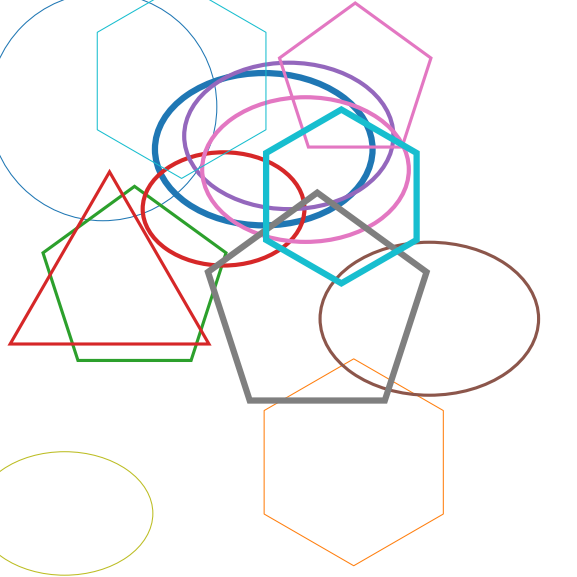[{"shape": "oval", "thickness": 3, "radius": 0.94, "center": [0.457, 0.741]}, {"shape": "circle", "thickness": 0.5, "radius": 0.99, "center": [0.178, 0.814]}, {"shape": "hexagon", "thickness": 0.5, "radius": 0.9, "center": [0.613, 0.199]}, {"shape": "pentagon", "thickness": 1.5, "radius": 0.83, "center": [0.233, 0.51]}, {"shape": "oval", "thickness": 2, "radius": 0.7, "center": [0.387, 0.637]}, {"shape": "triangle", "thickness": 1.5, "radius": 0.99, "center": [0.19, 0.503]}, {"shape": "oval", "thickness": 2, "radius": 0.91, "center": [0.5, 0.764]}, {"shape": "oval", "thickness": 1.5, "radius": 0.95, "center": [0.743, 0.447]}, {"shape": "oval", "thickness": 2, "radius": 0.89, "center": [0.529, 0.706]}, {"shape": "pentagon", "thickness": 1.5, "radius": 0.69, "center": [0.615, 0.856]}, {"shape": "pentagon", "thickness": 3, "radius": 0.99, "center": [0.549, 0.467]}, {"shape": "oval", "thickness": 0.5, "radius": 0.76, "center": [0.112, 0.11]}, {"shape": "hexagon", "thickness": 3, "radius": 0.75, "center": [0.591, 0.659]}, {"shape": "hexagon", "thickness": 0.5, "radius": 0.84, "center": [0.314, 0.859]}]